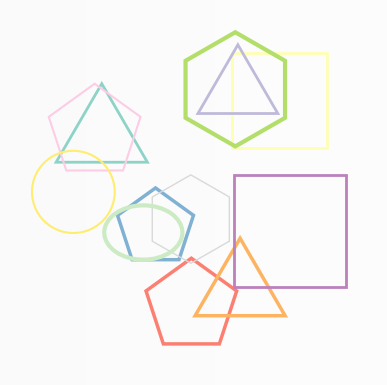[{"shape": "triangle", "thickness": 2, "radius": 0.68, "center": [0.263, 0.647]}, {"shape": "square", "thickness": 2, "radius": 0.62, "center": [0.721, 0.738]}, {"shape": "triangle", "thickness": 2, "radius": 0.6, "center": [0.614, 0.765]}, {"shape": "pentagon", "thickness": 2.5, "radius": 0.61, "center": [0.494, 0.206]}, {"shape": "pentagon", "thickness": 2.5, "radius": 0.51, "center": [0.401, 0.409]}, {"shape": "triangle", "thickness": 2.5, "radius": 0.67, "center": [0.62, 0.247]}, {"shape": "hexagon", "thickness": 3, "radius": 0.74, "center": [0.607, 0.768]}, {"shape": "pentagon", "thickness": 1.5, "radius": 0.62, "center": [0.244, 0.658]}, {"shape": "hexagon", "thickness": 1, "radius": 0.57, "center": [0.492, 0.431]}, {"shape": "square", "thickness": 2, "radius": 0.73, "center": [0.748, 0.401]}, {"shape": "oval", "thickness": 3, "radius": 0.5, "center": [0.37, 0.396]}, {"shape": "circle", "thickness": 1.5, "radius": 0.53, "center": [0.189, 0.502]}]